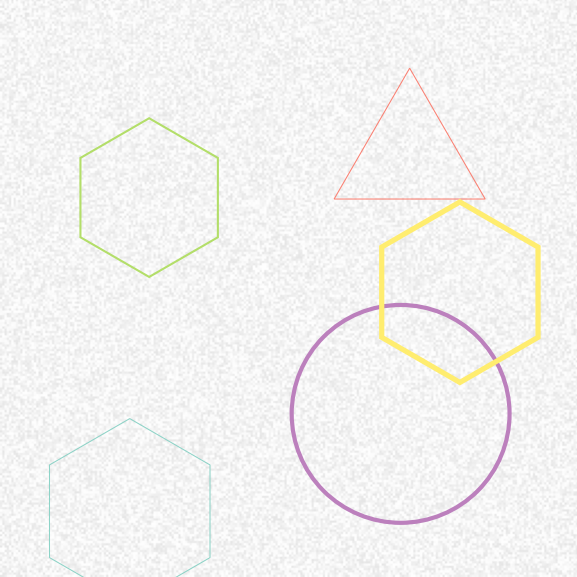[{"shape": "hexagon", "thickness": 0.5, "radius": 0.8, "center": [0.225, 0.114]}, {"shape": "triangle", "thickness": 0.5, "radius": 0.76, "center": [0.709, 0.73]}, {"shape": "hexagon", "thickness": 1, "radius": 0.69, "center": [0.258, 0.657]}, {"shape": "circle", "thickness": 2, "radius": 0.94, "center": [0.694, 0.282]}, {"shape": "hexagon", "thickness": 2.5, "radius": 0.78, "center": [0.796, 0.493]}]